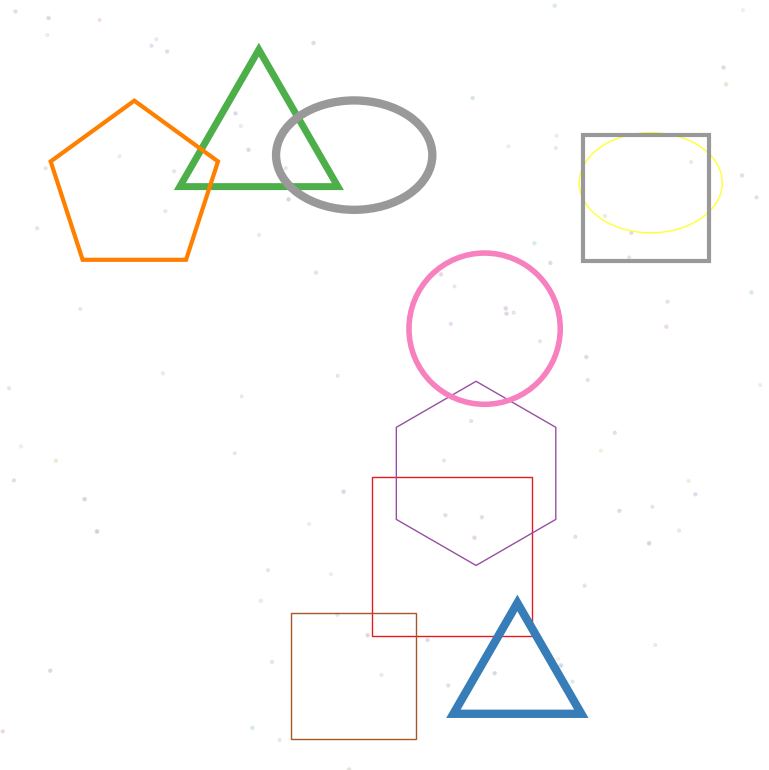[{"shape": "square", "thickness": 0.5, "radius": 0.52, "center": [0.587, 0.278]}, {"shape": "triangle", "thickness": 3, "radius": 0.48, "center": [0.672, 0.121]}, {"shape": "triangle", "thickness": 2.5, "radius": 0.59, "center": [0.336, 0.817]}, {"shape": "hexagon", "thickness": 0.5, "radius": 0.6, "center": [0.618, 0.385]}, {"shape": "pentagon", "thickness": 1.5, "radius": 0.57, "center": [0.174, 0.755]}, {"shape": "oval", "thickness": 0.5, "radius": 0.46, "center": [0.845, 0.763]}, {"shape": "square", "thickness": 0.5, "radius": 0.41, "center": [0.459, 0.122]}, {"shape": "circle", "thickness": 2, "radius": 0.49, "center": [0.629, 0.573]}, {"shape": "square", "thickness": 1.5, "radius": 0.41, "center": [0.838, 0.743]}, {"shape": "oval", "thickness": 3, "radius": 0.51, "center": [0.46, 0.799]}]